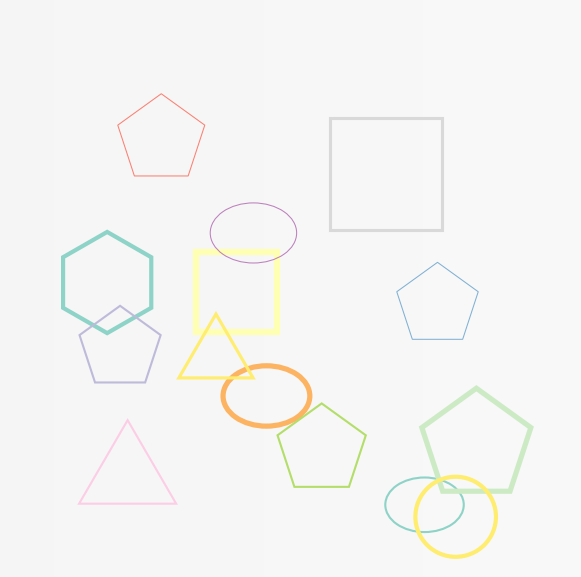[{"shape": "oval", "thickness": 1, "radius": 0.34, "center": [0.73, 0.125]}, {"shape": "hexagon", "thickness": 2, "radius": 0.44, "center": [0.184, 0.51]}, {"shape": "square", "thickness": 3, "radius": 0.35, "center": [0.407, 0.494]}, {"shape": "pentagon", "thickness": 1, "radius": 0.37, "center": [0.207, 0.396]}, {"shape": "pentagon", "thickness": 0.5, "radius": 0.39, "center": [0.277, 0.758]}, {"shape": "pentagon", "thickness": 0.5, "radius": 0.37, "center": [0.753, 0.471]}, {"shape": "oval", "thickness": 2.5, "radius": 0.37, "center": [0.458, 0.313]}, {"shape": "pentagon", "thickness": 1, "radius": 0.4, "center": [0.553, 0.221]}, {"shape": "triangle", "thickness": 1, "radius": 0.48, "center": [0.22, 0.175]}, {"shape": "square", "thickness": 1.5, "radius": 0.48, "center": [0.664, 0.698]}, {"shape": "oval", "thickness": 0.5, "radius": 0.37, "center": [0.436, 0.596]}, {"shape": "pentagon", "thickness": 2.5, "radius": 0.49, "center": [0.82, 0.228]}, {"shape": "circle", "thickness": 2, "radius": 0.35, "center": [0.784, 0.104]}, {"shape": "triangle", "thickness": 1.5, "radius": 0.37, "center": [0.372, 0.382]}]